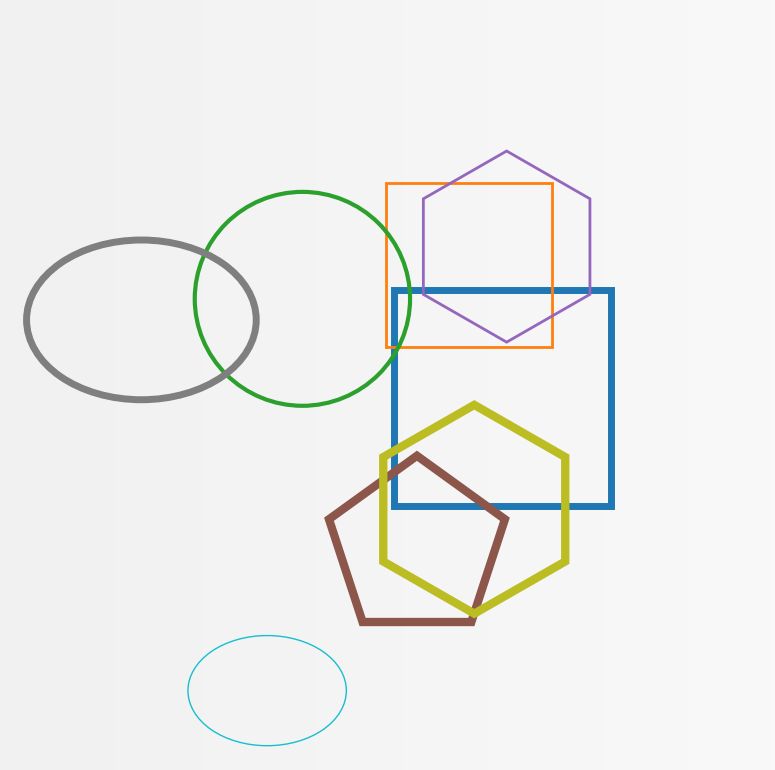[{"shape": "square", "thickness": 2.5, "radius": 0.7, "center": [0.649, 0.483]}, {"shape": "square", "thickness": 1, "radius": 0.53, "center": [0.605, 0.656]}, {"shape": "circle", "thickness": 1.5, "radius": 0.69, "center": [0.39, 0.612]}, {"shape": "hexagon", "thickness": 1, "radius": 0.62, "center": [0.654, 0.68]}, {"shape": "pentagon", "thickness": 3, "radius": 0.6, "center": [0.538, 0.289]}, {"shape": "oval", "thickness": 2.5, "radius": 0.74, "center": [0.182, 0.585]}, {"shape": "hexagon", "thickness": 3, "radius": 0.68, "center": [0.612, 0.339]}, {"shape": "oval", "thickness": 0.5, "radius": 0.51, "center": [0.345, 0.103]}]